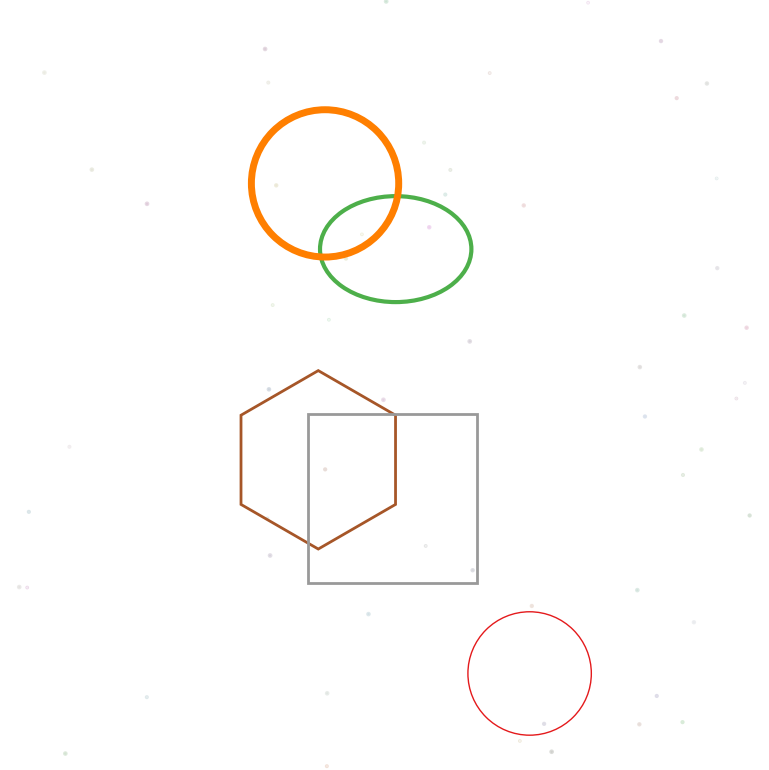[{"shape": "circle", "thickness": 0.5, "radius": 0.4, "center": [0.688, 0.125]}, {"shape": "oval", "thickness": 1.5, "radius": 0.49, "center": [0.514, 0.676]}, {"shape": "circle", "thickness": 2.5, "radius": 0.48, "center": [0.422, 0.762]}, {"shape": "hexagon", "thickness": 1, "radius": 0.58, "center": [0.413, 0.403]}, {"shape": "square", "thickness": 1, "radius": 0.55, "center": [0.51, 0.353]}]